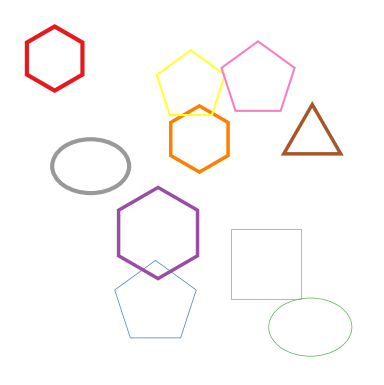[{"shape": "hexagon", "thickness": 3, "radius": 0.42, "center": [0.142, 0.848]}, {"shape": "pentagon", "thickness": 0.5, "radius": 0.56, "center": [0.404, 0.212]}, {"shape": "oval", "thickness": 0.5, "radius": 0.54, "center": [0.806, 0.15]}, {"shape": "hexagon", "thickness": 2.5, "radius": 0.59, "center": [0.411, 0.395]}, {"shape": "hexagon", "thickness": 2.5, "radius": 0.43, "center": [0.518, 0.639]}, {"shape": "pentagon", "thickness": 1.5, "radius": 0.47, "center": [0.496, 0.777]}, {"shape": "triangle", "thickness": 2.5, "radius": 0.43, "center": [0.811, 0.643]}, {"shape": "pentagon", "thickness": 1.5, "radius": 0.5, "center": [0.67, 0.793]}, {"shape": "oval", "thickness": 3, "radius": 0.5, "center": [0.235, 0.568]}, {"shape": "square", "thickness": 0.5, "radius": 0.46, "center": [0.691, 0.315]}]